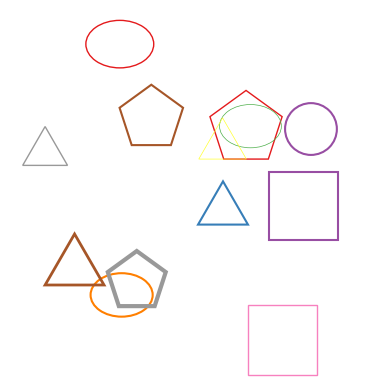[{"shape": "oval", "thickness": 1, "radius": 0.44, "center": [0.311, 0.885]}, {"shape": "pentagon", "thickness": 1, "radius": 0.49, "center": [0.639, 0.667]}, {"shape": "triangle", "thickness": 1.5, "radius": 0.37, "center": [0.579, 0.454]}, {"shape": "oval", "thickness": 0.5, "radius": 0.4, "center": [0.651, 0.672]}, {"shape": "square", "thickness": 1.5, "radius": 0.45, "center": [0.789, 0.465]}, {"shape": "circle", "thickness": 1.5, "radius": 0.34, "center": [0.808, 0.665]}, {"shape": "oval", "thickness": 1.5, "radius": 0.4, "center": [0.316, 0.234]}, {"shape": "triangle", "thickness": 0.5, "radius": 0.36, "center": [0.578, 0.623]}, {"shape": "triangle", "thickness": 2, "radius": 0.44, "center": [0.194, 0.304]}, {"shape": "pentagon", "thickness": 1.5, "radius": 0.43, "center": [0.393, 0.693]}, {"shape": "square", "thickness": 1, "radius": 0.45, "center": [0.734, 0.116]}, {"shape": "pentagon", "thickness": 3, "radius": 0.4, "center": [0.355, 0.269]}, {"shape": "triangle", "thickness": 1, "radius": 0.34, "center": [0.117, 0.604]}]